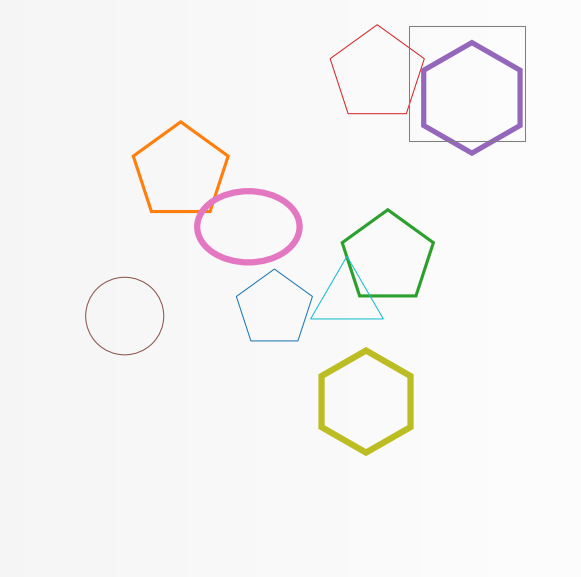[{"shape": "pentagon", "thickness": 0.5, "radius": 0.34, "center": [0.472, 0.464]}, {"shape": "pentagon", "thickness": 1.5, "radius": 0.43, "center": [0.311, 0.702]}, {"shape": "pentagon", "thickness": 1.5, "radius": 0.41, "center": [0.667, 0.553]}, {"shape": "pentagon", "thickness": 0.5, "radius": 0.43, "center": [0.649, 0.871]}, {"shape": "hexagon", "thickness": 2.5, "radius": 0.48, "center": [0.812, 0.83]}, {"shape": "circle", "thickness": 0.5, "radius": 0.34, "center": [0.215, 0.452]}, {"shape": "oval", "thickness": 3, "radius": 0.44, "center": [0.427, 0.606]}, {"shape": "square", "thickness": 0.5, "radius": 0.5, "center": [0.803, 0.854]}, {"shape": "hexagon", "thickness": 3, "radius": 0.44, "center": [0.63, 0.304]}, {"shape": "triangle", "thickness": 0.5, "radius": 0.36, "center": [0.597, 0.483]}]